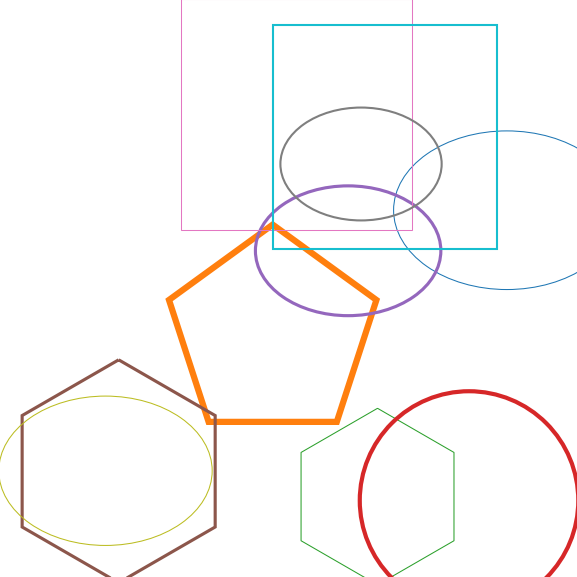[{"shape": "oval", "thickness": 0.5, "radius": 0.98, "center": [0.878, 0.635]}, {"shape": "pentagon", "thickness": 3, "radius": 0.94, "center": [0.472, 0.421]}, {"shape": "hexagon", "thickness": 0.5, "radius": 0.76, "center": [0.654, 0.139]}, {"shape": "circle", "thickness": 2, "radius": 0.95, "center": [0.812, 0.132]}, {"shape": "oval", "thickness": 1.5, "radius": 0.8, "center": [0.603, 0.565]}, {"shape": "hexagon", "thickness": 1.5, "radius": 0.96, "center": [0.205, 0.183]}, {"shape": "square", "thickness": 0.5, "radius": 1.0, "center": [0.514, 0.801]}, {"shape": "oval", "thickness": 1, "radius": 0.7, "center": [0.625, 0.715]}, {"shape": "oval", "thickness": 0.5, "radius": 0.92, "center": [0.183, 0.184]}, {"shape": "square", "thickness": 1, "radius": 0.97, "center": [0.667, 0.762]}]